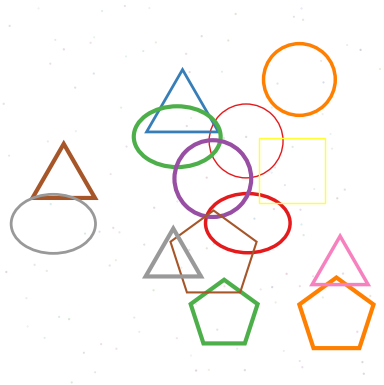[{"shape": "oval", "thickness": 2.5, "radius": 0.55, "center": [0.644, 0.42]}, {"shape": "circle", "thickness": 1, "radius": 0.48, "center": [0.639, 0.634]}, {"shape": "triangle", "thickness": 2, "radius": 0.54, "center": [0.474, 0.711]}, {"shape": "oval", "thickness": 3, "radius": 0.56, "center": [0.46, 0.645]}, {"shape": "pentagon", "thickness": 3, "radius": 0.46, "center": [0.582, 0.182]}, {"shape": "circle", "thickness": 3, "radius": 0.5, "center": [0.553, 0.536]}, {"shape": "circle", "thickness": 2.5, "radius": 0.47, "center": [0.778, 0.794]}, {"shape": "pentagon", "thickness": 3, "radius": 0.51, "center": [0.874, 0.178]}, {"shape": "square", "thickness": 1, "radius": 0.42, "center": [0.758, 0.556]}, {"shape": "pentagon", "thickness": 1.5, "radius": 0.59, "center": [0.555, 0.336]}, {"shape": "triangle", "thickness": 3, "radius": 0.47, "center": [0.166, 0.533]}, {"shape": "triangle", "thickness": 2.5, "radius": 0.42, "center": [0.883, 0.303]}, {"shape": "triangle", "thickness": 3, "radius": 0.41, "center": [0.45, 0.323]}, {"shape": "oval", "thickness": 2, "radius": 0.55, "center": [0.138, 0.419]}]